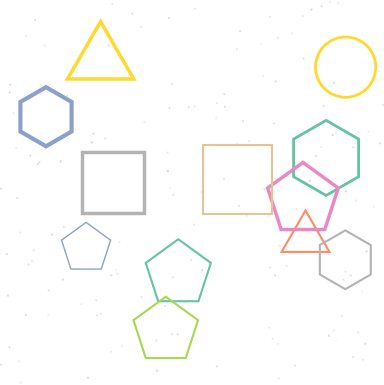[{"shape": "hexagon", "thickness": 2, "radius": 0.49, "center": [0.847, 0.59]}, {"shape": "pentagon", "thickness": 1.5, "radius": 0.44, "center": [0.463, 0.29]}, {"shape": "triangle", "thickness": 1.5, "radius": 0.36, "center": [0.794, 0.382]}, {"shape": "pentagon", "thickness": 1, "radius": 0.34, "center": [0.224, 0.355]}, {"shape": "hexagon", "thickness": 3, "radius": 0.38, "center": [0.119, 0.697]}, {"shape": "pentagon", "thickness": 2.5, "radius": 0.48, "center": [0.787, 0.482]}, {"shape": "pentagon", "thickness": 1.5, "radius": 0.44, "center": [0.431, 0.141]}, {"shape": "triangle", "thickness": 2.5, "radius": 0.5, "center": [0.261, 0.845]}, {"shape": "circle", "thickness": 2, "radius": 0.39, "center": [0.898, 0.826]}, {"shape": "square", "thickness": 1.5, "radius": 0.45, "center": [0.616, 0.534]}, {"shape": "hexagon", "thickness": 1.5, "radius": 0.38, "center": [0.897, 0.325]}, {"shape": "square", "thickness": 2.5, "radius": 0.4, "center": [0.293, 0.526]}]